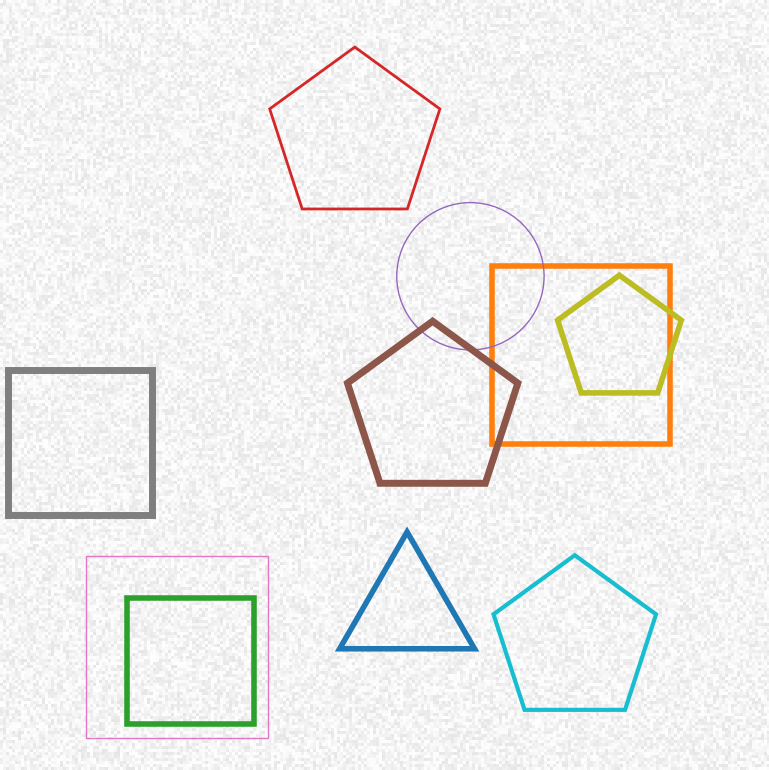[{"shape": "triangle", "thickness": 2, "radius": 0.51, "center": [0.529, 0.208]}, {"shape": "square", "thickness": 2, "radius": 0.58, "center": [0.755, 0.538]}, {"shape": "square", "thickness": 2, "radius": 0.41, "center": [0.247, 0.141]}, {"shape": "pentagon", "thickness": 1, "radius": 0.58, "center": [0.461, 0.823]}, {"shape": "circle", "thickness": 0.5, "radius": 0.48, "center": [0.611, 0.641]}, {"shape": "pentagon", "thickness": 2.5, "radius": 0.58, "center": [0.562, 0.466]}, {"shape": "square", "thickness": 0.5, "radius": 0.59, "center": [0.23, 0.16]}, {"shape": "square", "thickness": 2.5, "radius": 0.47, "center": [0.103, 0.425]}, {"shape": "pentagon", "thickness": 2, "radius": 0.42, "center": [0.804, 0.558]}, {"shape": "pentagon", "thickness": 1.5, "radius": 0.55, "center": [0.746, 0.168]}]